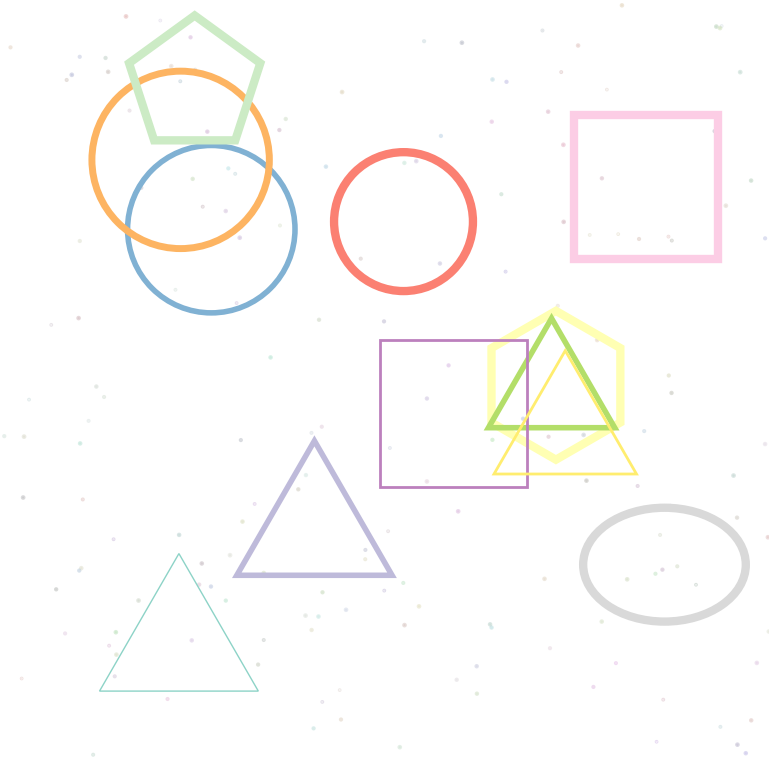[{"shape": "triangle", "thickness": 0.5, "radius": 0.6, "center": [0.232, 0.162]}, {"shape": "hexagon", "thickness": 3, "radius": 0.48, "center": [0.722, 0.5]}, {"shape": "triangle", "thickness": 2, "radius": 0.58, "center": [0.408, 0.311]}, {"shape": "circle", "thickness": 3, "radius": 0.45, "center": [0.524, 0.712]}, {"shape": "circle", "thickness": 2, "radius": 0.54, "center": [0.274, 0.702]}, {"shape": "circle", "thickness": 2.5, "radius": 0.58, "center": [0.235, 0.792]}, {"shape": "triangle", "thickness": 2, "radius": 0.47, "center": [0.716, 0.492]}, {"shape": "square", "thickness": 3, "radius": 0.47, "center": [0.839, 0.757]}, {"shape": "oval", "thickness": 3, "radius": 0.53, "center": [0.863, 0.267]}, {"shape": "square", "thickness": 1, "radius": 0.48, "center": [0.589, 0.463]}, {"shape": "pentagon", "thickness": 3, "radius": 0.45, "center": [0.253, 0.89]}, {"shape": "triangle", "thickness": 1, "radius": 0.53, "center": [0.734, 0.438]}]